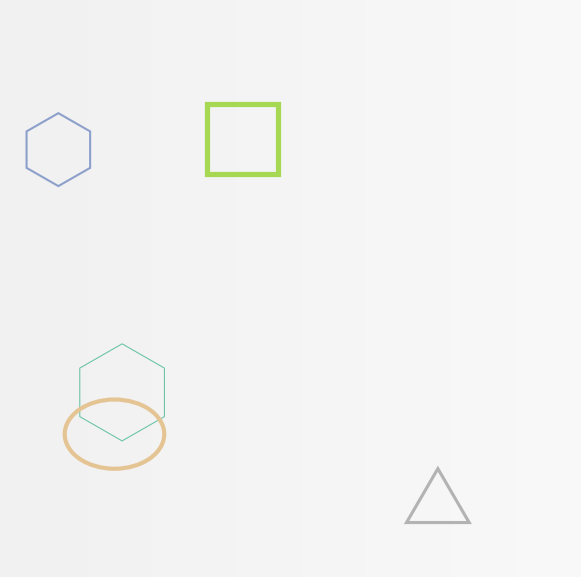[{"shape": "hexagon", "thickness": 0.5, "radius": 0.42, "center": [0.21, 0.32]}, {"shape": "hexagon", "thickness": 1, "radius": 0.32, "center": [0.1, 0.74]}, {"shape": "square", "thickness": 2.5, "radius": 0.3, "center": [0.417, 0.758]}, {"shape": "oval", "thickness": 2, "radius": 0.43, "center": [0.197, 0.247]}, {"shape": "triangle", "thickness": 1.5, "radius": 0.31, "center": [0.753, 0.125]}]